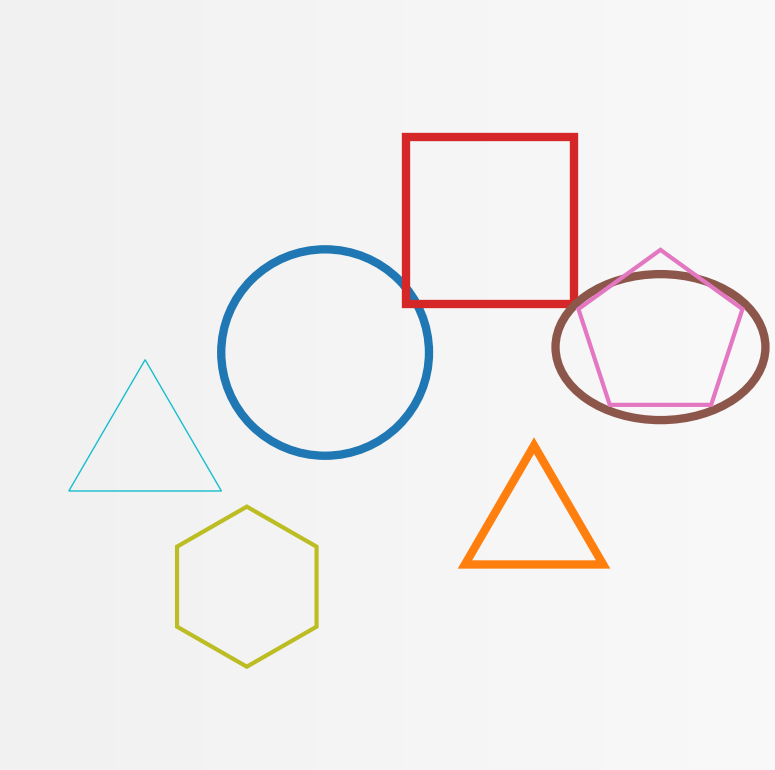[{"shape": "circle", "thickness": 3, "radius": 0.67, "center": [0.42, 0.542]}, {"shape": "triangle", "thickness": 3, "radius": 0.51, "center": [0.689, 0.318]}, {"shape": "square", "thickness": 3, "radius": 0.54, "center": [0.632, 0.713]}, {"shape": "oval", "thickness": 3, "radius": 0.68, "center": [0.852, 0.549]}, {"shape": "pentagon", "thickness": 1.5, "radius": 0.56, "center": [0.852, 0.564]}, {"shape": "hexagon", "thickness": 1.5, "radius": 0.52, "center": [0.318, 0.238]}, {"shape": "triangle", "thickness": 0.5, "radius": 0.57, "center": [0.187, 0.419]}]